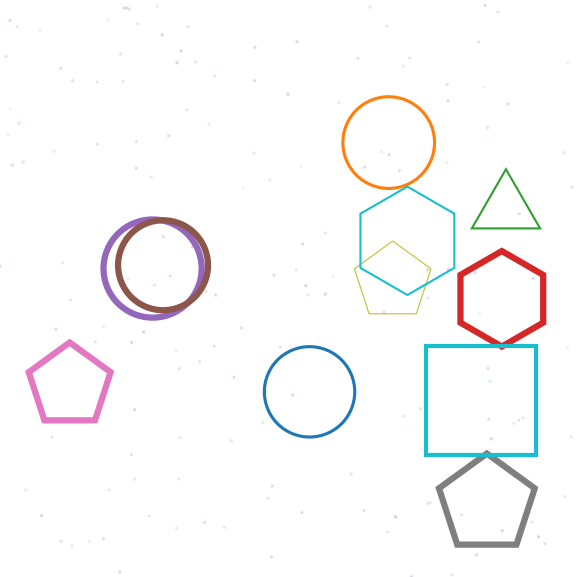[{"shape": "circle", "thickness": 1.5, "radius": 0.39, "center": [0.536, 0.321]}, {"shape": "circle", "thickness": 1.5, "radius": 0.4, "center": [0.673, 0.752]}, {"shape": "triangle", "thickness": 1, "radius": 0.34, "center": [0.876, 0.638]}, {"shape": "hexagon", "thickness": 3, "radius": 0.41, "center": [0.869, 0.482]}, {"shape": "circle", "thickness": 3, "radius": 0.43, "center": [0.264, 0.534]}, {"shape": "circle", "thickness": 3, "radius": 0.39, "center": [0.282, 0.54]}, {"shape": "pentagon", "thickness": 3, "radius": 0.37, "center": [0.121, 0.332]}, {"shape": "pentagon", "thickness": 3, "radius": 0.44, "center": [0.843, 0.127]}, {"shape": "pentagon", "thickness": 0.5, "radius": 0.35, "center": [0.68, 0.512]}, {"shape": "square", "thickness": 2, "radius": 0.48, "center": [0.833, 0.305]}, {"shape": "hexagon", "thickness": 1, "radius": 0.47, "center": [0.705, 0.582]}]